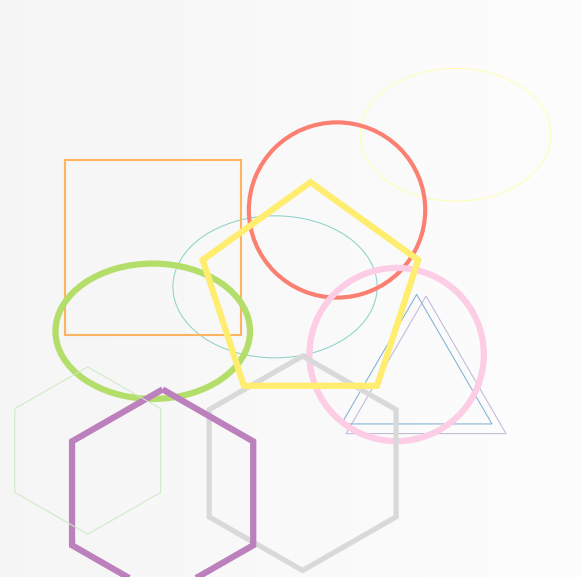[{"shape": "oval", "thickness": 0.5, "radius": 0.88, "center": [0.473, 0.502]}, {"shape": "oval", "thickness": 0.5, "radius": 0.82, "center": [0.784, 0.766]}, {"shape": "triangle", "thickness": 0.5, "radius": 0.79, "center": [0.733, 0.328]}, {"shape": "circle", "thickness": 2, "radius": 0.76, "center": [0.58, 0.636]}, {"shape": "triangle", "thickness": 0.5, "radius": 0.75, "center": [0.717, 0.34]}, {"shape": "square", "thickness": 1, "radius": 0.76, "center": [0.263, 0.571]}, {"shape": "oval", "thickness": 3, "radius": 0.84, "center": [0.263, 0.426]}, {"shape": "circle", "thickness": 3, "radius": 0.75, "center": [0.682, 0.385]}, {"shape": "hexagon", "thickness": 2.5, "radius": 0.93, "center": [0.521, 0.197]}, {"shape": "hexagon", "thickness": 3, "radius": 0.9, "center": [0.28, 0.145]}, {"shape": "hexagon", "thickness": 0.5, "radius": 0.72, "center": [0.151, 0.219]}, {"shape": "pentagon", "thickness": 3, "radius": 0.97, "center": [0.534, 0.489]}]